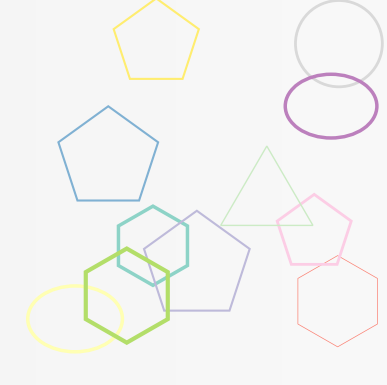[{"shape": "hexagon", "thickness": 2.5, "radius": 0.51, "center": [0.395, 0.362]}, {"shape": "oval", "thickness": 2.5, "radius": 0.61, "center": [0.194, 0.172]}, {"shape": "pentagon", "thickness": 1.5, "radius": 0.72, "center": [0.508, 0.309]}, {"shape": "hexagon", "thickness": 0.5, "radius": 0.59, "center": [0.871, 0.218]}, {"shape": "pentagon", "thickness": 1.5, "radius": 0.68, "center": [0.279, 0.589]}, {"shape": "hexagon", "thickness": 3, "radius": 0.61, "center": [0.327, 0.232]}, {"shape": "pentagon", "thickness": 2, "radius": 0.5, "center": [0.811, 0.395]}, {"shape": "circle", "thickness": 2, "radius": 0.56, "center": [0.875, 0.887]}, {"shape": "oval", "thickness": 2.5, "radius": 0.59, "center": [0.854, 0.724]}, {"shape": "triangle", "thickness": 1, "radius": 0.69, "center": [0.689, 0.483]}, {"shape": "pentagon", "thickness": 1.5, "radius": 0.58, "center": [0.403, 0.889]}]